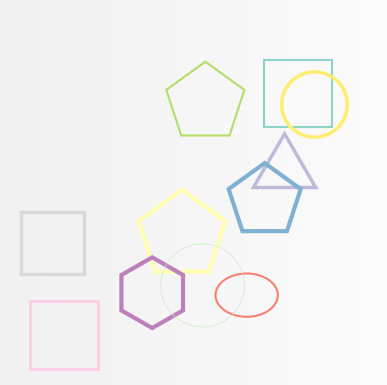[{"shape": "square", "thickness": 1.5, "radius": 0.44, "center": [0.769, 0.757]}, {"shape": "pentagon", "thickness": 3, "radius": 0.59, "center": [0.47, 0.39]}, {"shape": "triangle", "thickness": 2.5, "radius": 0.46, "center": [0.734, 0.559]}, {"shape": "oval", "thickness": 1.5, "radius": 0.4, "center": [0.637, 0.233]}, {"shape": "pentagon", "thickness": 3, "radius": 0.49, "center": [0.683, 0.479]}, {"shape": "pentagon", "thickness": 1.5, "radius": 0.53, "center": [0.53, 0.734]}, {"shape": "square", "thickness": 2, "radius": 0.44, "center": [0.166, 0.13]}, {"shape": "square", "thickness": 2.5, "radius": 0.41, "center": [0.136, 0.369]}, {"shape": "hexagon", "thickness": 3, "radius": 0.46, "center": [0.393, 0.24]}, {"shape": "circle", "thickness": 0.5, "radius": 0.54, "center": [0.523, 0.259]}, {"shape": "circle", "thickness": 2.5, "radius": 0.42, "center": [0.812, 0.728]}]